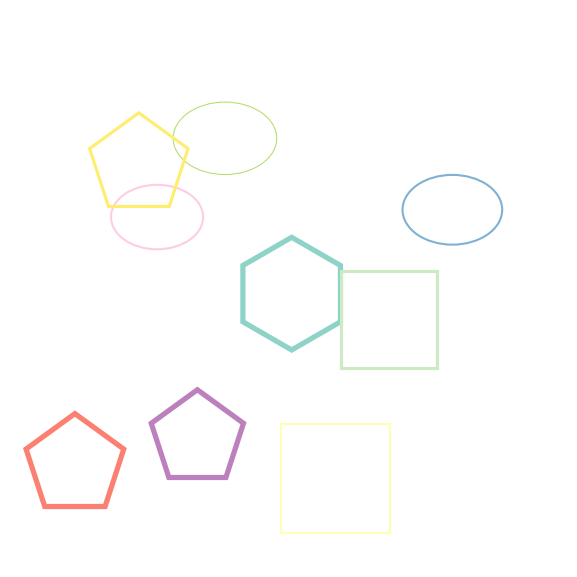[{"shape": "hexagon", "thickness": 2.5, "radius": 0.49, "center": [0.505, 0.491]}, {"shape": "square", "thickness": 1, "radius": 0.47, "center": [0.581, 0.171]}, {"shape": "pentagon", "thickness": 2.5, "radius": 0.44, "center": [0.13, 0.194]}, {"shape": "oval", "thickness": 1, "radius": 0.43, "center": [0.783, 0.636]}, {"shape": "oval", "thickness": 0.5, "radius": 0.45, "center": [0.39, 0.76]}, {"shape": "oval", "thickness": 1, "radius": 0.4, "center": [0.272, 0.623]}, {"shape": "pentagon", "thickness": 2.5, "radius": 0.42, "center": [0.342, 0.24]}, {"shape": "square", "thickness": 1.5, "radius": 0.42, "center": [0.674, 0.446]}, {"shape": "pentagon", "thickness": 1.5, "radius": 0.45, "center": [0.24, 0.714]}]